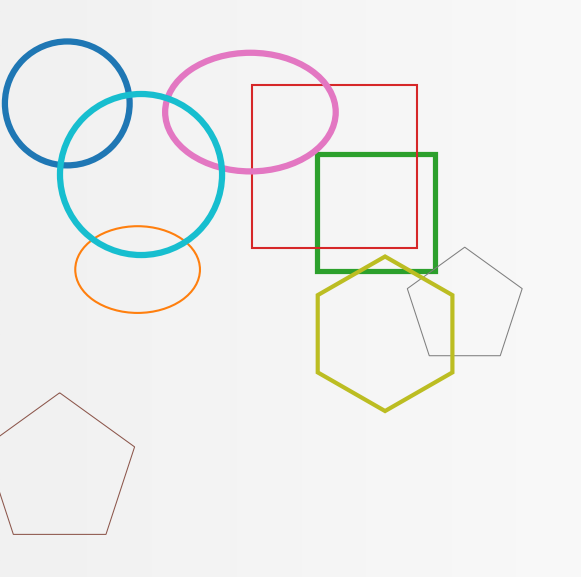[{"shape": "circle", "thickness": 3, "radius": 0.54, "center": [0.116, 0.82]}, {"shape": "oval", "thickness": 1, "radius": 0.54, "center": [0.237, 0.532]}, {"shape": "square", "thickness": 2.5, "radius": 0.51, "center": [0.647, 0.631]}, {"shape": "square", "thickness": 1, "radius": 0.71, "center": [0.575, 0.711]}, {"shape": "pentagon", "thickness": 0.5, "radius": 0.68, "center": [0.103, 0.183]}, {"shape": "oval", "thickness": 3, "radius": 0.73, "center": [0.431, 0.805]}, {"shape": "pentagon", "thickness": 0.5, "radius": 0.52, "center": [0.8, 0.467]}, {"shape": "hexagon", "thickness": 2, "radius": 0.67, "center": [0.662, 0.421]}, {"shape": "circle", "thickness": 3, "radius": 0.7, "center": [0.243, 0.697]}]